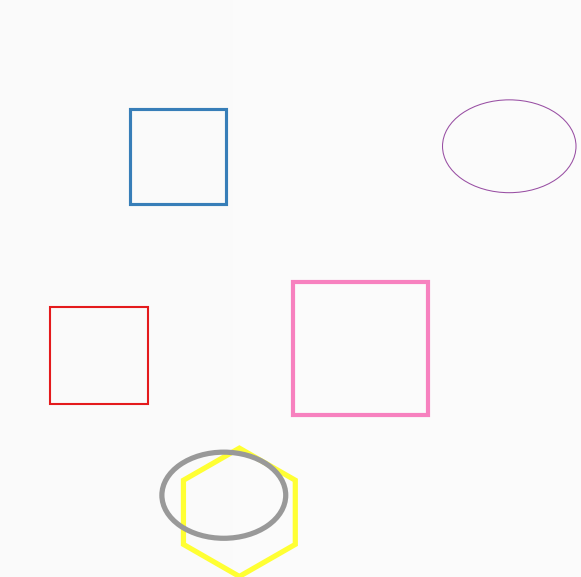[{"shape": "square", "thickness": 1, "radius": 0.42, "center": [0.171, 0.384]}, {"shape": "square", "thickness": 1.5, "radius": 0.41, "center": [0.306, 0.728]}, {"shape": "oval", "thickness": 0.5, "radius": 0.57, "center": [0.876, 0.746]}, {"shape": "hexagon", "thickness": 2.5, "radius": 0.56, "center": [0.412, 0.112]}, {"shape": "square", "thickness": 2, "radius": 0.58, "center": [0.621, 0.396]}, {"shape": "oval", "thickness": 2.5, "radius": 0.53, "center": [0.385, 0.142]}]